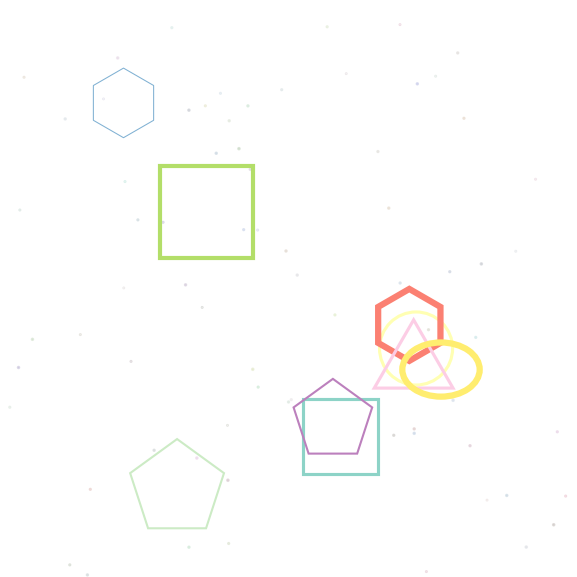[{"shape": "square", "thickness": 1.5, "radius": 0.32, "center": [0.59, 0.244]}, {"shape": "circle", "thickness": 1.5, "radius": 0.32, "center": [0.72, 0.396]}, {"shape": "hexagon", "thickness": 3, "radius": 0.31, "center": [0.709, 0.437]}, {"shape": "hexagon", "thickness": 0.5, "radius": 0.3, "center": [0.214, 0.821]}, {"shape": "square", "thickness": 2, "radius": 0.4, "center": [0.358, 0.632]}, {"shape": "triangle", "thickness": 1.5, "radius": 0.39, "center": [0.716, 0.366]}, {"shape": "pentagon", "thickness": 1, "radius": 0.36, "center": [0.576, 0.272]}, {"shape": "pentagon", "thickness": 1, "radius": 0.43, "center": [0.307, 0.153]}, {"shape": "oval", "thickness": 3, "radius": 0.33, "center": [0.764, 0.359]}]